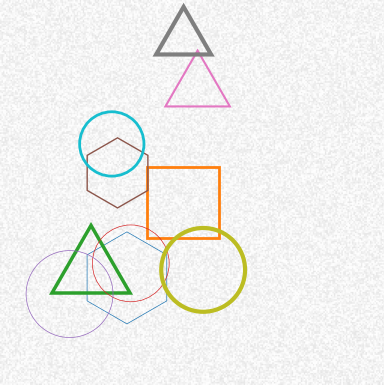[{"shape": "hexagon", "thickness": 0.5, "radius": 0.6, "center": [0.33, 0.278]}, {"shape": "square", "thickness": 2, "radius": 0.46, "center": [0.476, 0.474]}, {"shape": "triangle", "thickness": 2.5, "radius": 0.59, "center": [0.236, 0.297]}, {"shape": "circle", "thickness": 0.5, "radius": 0.5, "center": [0.34, 0.316]}, {"shape": "circle", "thickness": 0.5, "radius": 0.56, "center": [0.181, 0.236]}, {"shape": "hexagon", "thickness": 1, "radius": 0.46, "center": [0.305, 0.551]}, {"shape": "triangle", "thickness": 1.5, "radius": 0.48, "center": [0.513, 0.772]}, {"shape": "triangle", "thickness": 3, "radius": 0.41, "center": [0.477, 0.9]}, {"shape": "circle", "thickness": 3, "radius": 0.54, "center": [0.528, 0.299]}, {"shape": "circle", "thickness": 2, "radius": 0.42, "center": [0.29, 0.626]}]